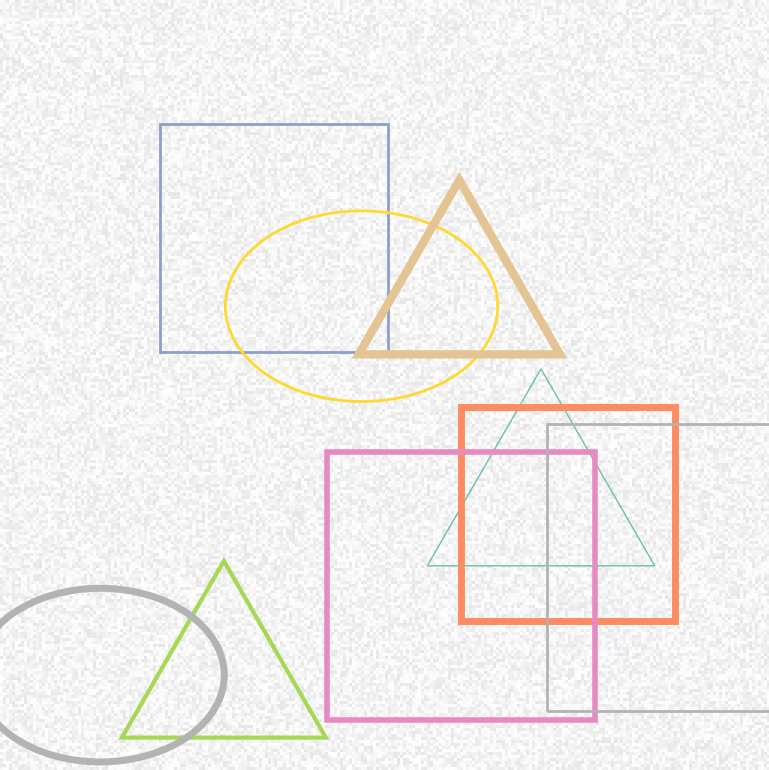[{"shape": "triangle", "thickness": 0.5, "radius": 0.85, "center": [0.703, 0.35]}, {"shape": "square", "thickness": 2.5, "radius": 0.69, "center": [0.737, 0.333]}, {"shape": "square", "thickness": 1, "radius": 0.74, "center": [0.356, 0.691]}, {"shape": "square", "thickness": 2, "radius": 0.87, "center": [0.599, 0.239]}, {"shape": "triangle", "thickness": 1.5, "radius": 0.76, "center": [0.291, 0.119]}, {"shape": "oval", "thickness": 1, "radius": 0.88, "center": [0.47, 0.602]}, {"shape": "triangle", "thickness": 3, "radius": 0.75, "center": [0.597, 0.615]}, {"shape": "square", "thickness": 1, "radius": 0.93, "center": [0.897, 0.263]}, {"shape": "oval", "thickness": 2.5, "radius": 0.81, "center": [0.13, 0.123]}]